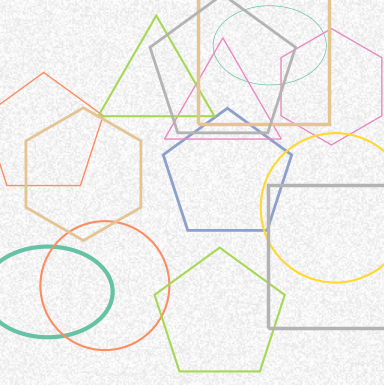[{"shape": "oval", "thickness": 0.5, "radius": 0.73, "center": [0.701, 0.882]}, {"shape": "oval", "thickness": 3, "radius": 0.84, "center": [0.124, 0.242]}, {"shape": "pentagon", "thickness": 1, "radius": 0.81, "center": [0.114, 0.649]}, {"shape": "circle", "thickness": 1.5, "radius": 0.84, "center": [0.272, 0.258]}, {"shape": "pentagon", "thickness": 2, "radius": 0.88, "center": [0.591, 0.544]}, {"shape": "triangle", "thickness": 1, "radius": 0.88, "center": [0.579, 0.726]}, {"shape": "hexagon", "thickness": 1, "radius": 0.76, "center": [0.861, 0.775]}, {"shape": "pentagon", "thickness": 1.5, "radius": 0.89, "center": [0.571, 0.179]}, {"shape": "triangle", "thickness": 1.5, "radius": 0.87, "center": [0.406, 0.785]}, {"shape": "circle", "thickness": 1.5, "radius": 0.97, "center": [0.871, 0.46]}, {"shape": "square", "thickness": 2.5, "radius": 0.85, "center": [0.685, 0.848]}, {"shape": "hexagon", "thickness": 2, "radius": 0.86, "center": [0.217, 0.548]}, {"shape": "square", "thickness": 2.5, "radius": 0.93, "center": [0.882, 0.333]}, {"shape": "pentagon", "thickness": 2, "radius": 0.99, "center": [0.579, 0.816]}]